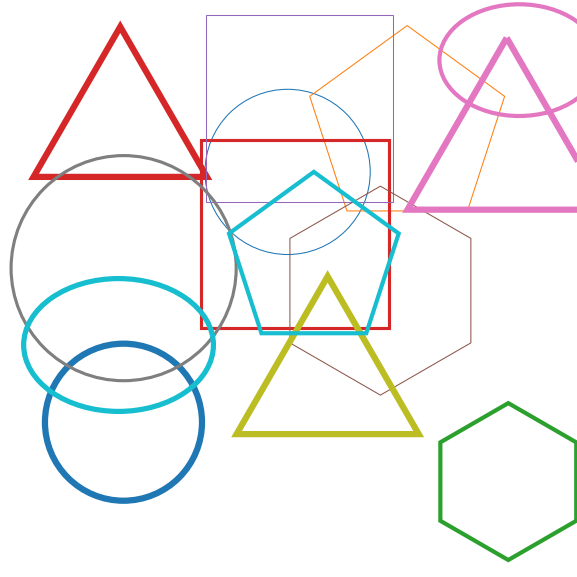[{"shape": "circle", "thickness": 3, "radius": 0.68, "center": [0.214, 0.268]}, {"shape": "circle", "thickness": 0.5, "radius": 0.72, "center": [0.498, 0.701]}, {"shape": "pentagon", "thickness": 0.5, "radius": 0.89, "center": [0.705, 0.777]}, {"shape": "hexagon", "thickness": 2, "radius": 0.68, "center": [0.88, 0.165]}, {"shape": "square", "thickness": 1.5, "radius": 0.81, "center": [0.511, 0.593]}, {"shape": "triangle", "thickness": 3, "radius": 0.87, "center": [0.208, 0.779]}, {"shape": "square", "thickness": 0.5, "radius": 0.81, "center": [0.519, 0.812]}, {"shape": "hexagon", "thickness": 0.5, "radius": 0.9, "center": [0.659, 0.496]}, {"shape": "triangle", "thickness": 3, "radius": 0.99, "center": [0.877, 0.735]}, {"shape": "oval", "thickness": 2, "radius": 0.69, "center": [0.899, 0.895]}, {"shape": "circle", "thickness": 1.5, "radius": 0.97, "center": [0.214, 0.535]}, {"shape": "triangle", "thickness": 3, "radius": 0.91, "center": [0.567, 0.338]}, {"shape": "pentagon", "thickness": 2, "radius": 0.77, "center": [0.543, 0.547]}, {"shape": "oval", "thickness": 2.5, "radius": 0.82, "center": [0.205, 0.402]}]